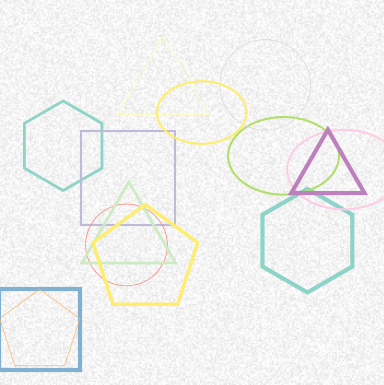[{"shape": "hexagon", "thickness": 2, "radius": 0.58, "center": [0.164, 0.621]}, {"shape": "hexagon", "thickness": 3, "radius": 0.67, "center": [0.798, 0.375]}, {"shape": "triangle", "thickness": 0.5, "radius": 0.68, "center": [0.424, 0.771]}, {"shape": "square", "thickness": 1.5, "radius": 0.61, "center": [0.333, 0.538]}, {"shape": "circle", "thickness": 0.5, "radius": 0.53, "center": [0.328, 0.364]}, {"shape": "square", "thickness": 3, "radius": 0.53, "center": [0.104, 0.145]}, {"shape": "pentagon", "thickness": 0.5, "radius": 0.55, "center": [0.103, 0.139]}, {"shape": "oval", "thickness": 1.5, "radius": 0.72, "center": [0.737, 0.595]}, {"shape": "oval", "thickness": 1.5, "radius": 0.74, "center": [0.893, 0.559]}, {"shape": "circle", "thickness": 0.5, "radius": 0.59, "center": [0.689, 0.779]}, {"shape": "triangle", "thickness": 3, "radius": 0.55, "center": [0.852, 0.553]}, {"shape": "triangle", "thickness": 2, "radius": 0.7, "center": [0.335, 0.387]}, {"shape": "pentagon", "thickness": 2.5, "radius": 0.72, "center": [0.377, 0.325]}, {"shape": "oval", "thickness": 1.5, "radius": 0.58, "center": [0.524, 0.708]}]